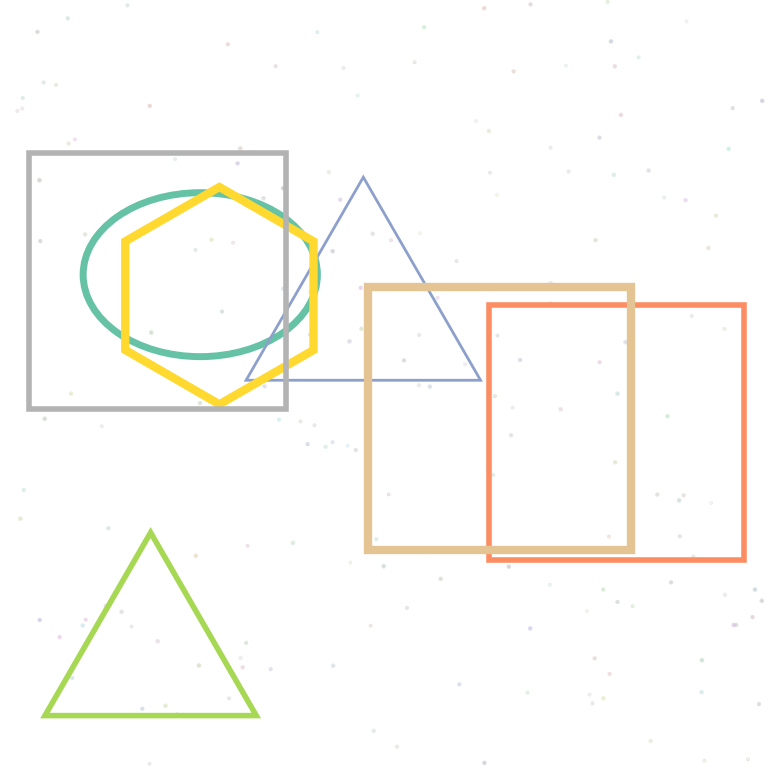[{"shape": "oval", "thickness": 2.5, "radius": 0.76, "center": [0.26, 0.643]}, {"shape": "square", "thickness": 2, "radius": 0.83, "center": [0.801, 0.439]}, {"shape": "triangle", "thickness": 1, "radius": 0.88, "center": [0.472, 0.594]}, {"shape": "triangle", "thickness": 2, "radius": 0.79, "center": [0.196, 0.15]}, {"shape": "hexagon", "thickness": 3, "radius": 0.71, "center": [0.285, 0.616]}, {"shape": "square", "thickness": 3, "radius": 0.85, "center": [0.648, 0.456]}, {"shape": "square", "thickness": 2, "radius": 0.83, "center": [0.205, 0.635]}]